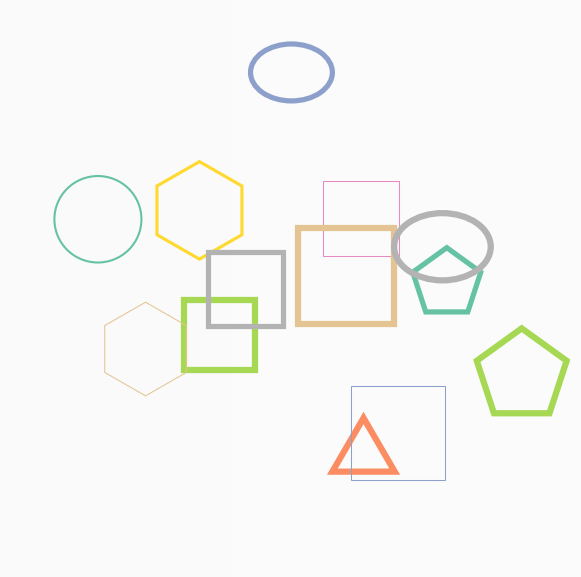[{"shape": "pentagon", "thickness": 2.5, "radius": 0.31, "center": [0.769, 0.509]}, {"shape": "circle", "thickness": 1, "radius": 0.37, "center": [0.168, 0.619]}, {"shape": "triangle", "thickness": 3, "radius": 0.31, "center": [0.625, 0.213]}, {"shape": "square", "thickness": 0.5, "radius": 0.4, "center": [0.685, 0.249]}, {"shape": "oval", "thickness": 2.5, "radius": 0.35, "center": [0.501, 0.874]}, {"shape": "square", "thickness": 0.5, "radius": 0.33, "center": [0.621, 0.621]}, {"shape": "pentagon", "thickness": 3, "radius": 0.41, "center": [0.898, 0.349]}, {"shape": "square", "thickness": 3, "radius": 0.3, "center": [0.378, 0.419]}, {"shape": "hexagon", "thickness": 1.5, "radius": 0.42, "center": [0.343, 0.635]}, {"shape": "hexagon", "thickness": 0.5, "radius": 0.41, "center": [0.25, 0.395]}, {"shape": "square", "thickness": 3, "radius": 0.41, "center": [0.595, 0.522]}, {"shape": "square", "thickness": 2.5, "radius": 0.32, "center": [0.423, 0.499]}, {"shape": "oval", "thickness": 3, "radius": 0.42, "center": [0.761, 0.572]}]